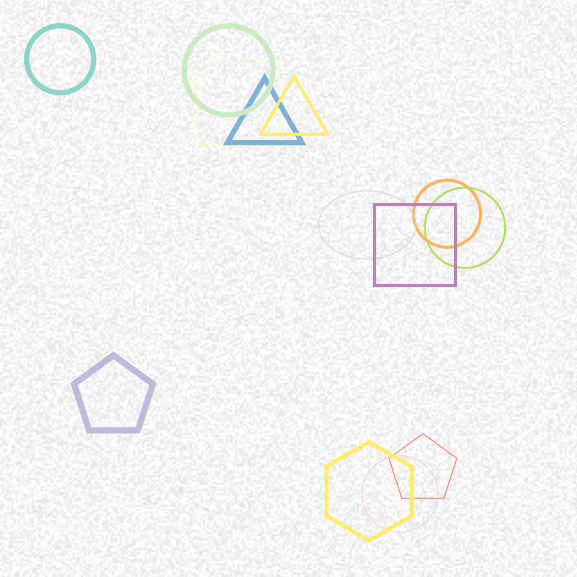[{"shape": "circle", "thickness": 2.5, "radius": 0.29, "center": [0.104, 0.897]}, {"shape": "square", "thickness": 0.5, "radius": 0.36, "center": [0.412, 0.819]}, {"shape": "pentagon", "thickness": 3, "radius": 0.36, "center": [0.196, 0.312]}, {"shape": "pentagon", "thickness": 0.5, "radius": 0.31, "center": [0.732, 0.186]}, {"shape": "triangle", "thickness": 2.5, "radius": 0.37, "center": [0.458, 0.789]}, {"shape": "circle", "thickness": 1.5, "radius": 0.29, "center": [0.774, 0.629]}, {"shape": "circle", "thickness": 1, "radius": 0.35, "center": [0.805, 0.605]}, {"shape": "circle", "thickness": 0.5, "radius": 0.33, "center": [0.693, 0.144]}, {"shape": "oval", "thickness": 0.5, "radius": 0.42, "center": [0.636, 0.61]}, {"shape": "square", "thickness": 1.5, "radius": 0.35, "center": [0.718, 0.576]}, {"shape": "circle", "thickness": 2.5, "radius": 0.38, "center": [0.396, 0.877]}, {"shape": "hexagon", "thickness": 2, "radius": 0.43, "center": [0.639, 0.149]}, {"shape": "triangle", "thickness": 1.5, "radius": 0.34, "center": [0.509, 0.8]}]